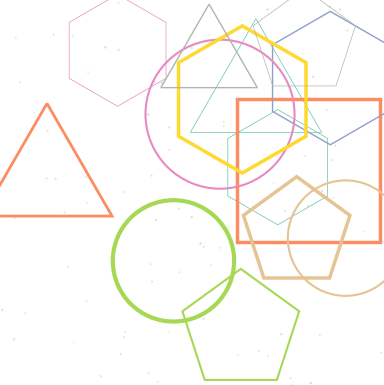[{"shape": "triangle", "thickness": 0.5, "radius": 0.98, "center": [0.665, 0.755]}, {"shape": "hexagon", "thickness": 0.5, "radius": 0.75, "center": [0.721, 0.566]}, {"shape": "triangle", "thickness": 2, "radius": 0.98, "center": [0.122, 0.536]}, {"shape": "square", "thickness": 2.5, "radius": 0.93, "center": [0.802, 0.557]}, {"shape": "hexagon", "thickness": 1, "radius": 0.87, "center": [0.858, 0.797]}, {"shape": "circle", "thickness": 1.5, "radius": 0.97, "center": [0.571, 0.703]}, {"shape": "hexagon", "thickness": 0.5, "radius": 0.73, "center": [0.305, 0.869]}, {"shape": "circle", "thickness": 3, "radius": 0.79, "center": [0.451, 0.322]}, {"shape": "pentagon", "thickness": 1.5, "radius": 0.8, "center": [0.625, 0.142]}, {"shape": "hexagon", "thickness": 2.5, "radius": 0.96, "center": [0.629, 0.742]}, {"shape": "pentagon", "thickness": 2.5, "radius": 0.73, "center": [0.771, 0.396]}, {"shape": "circle", "thickness": 1.5, "radius": 0.75, "center": [0.898, 0.382]}, {"shape": "triangle", "thickness": 1, "radius": 0.72, "center": [0.543, 0.845]}, {"shape": "pentagon", "thickness": 0.5, "radius": 0.7, "center": [0.79, 0.89]}]